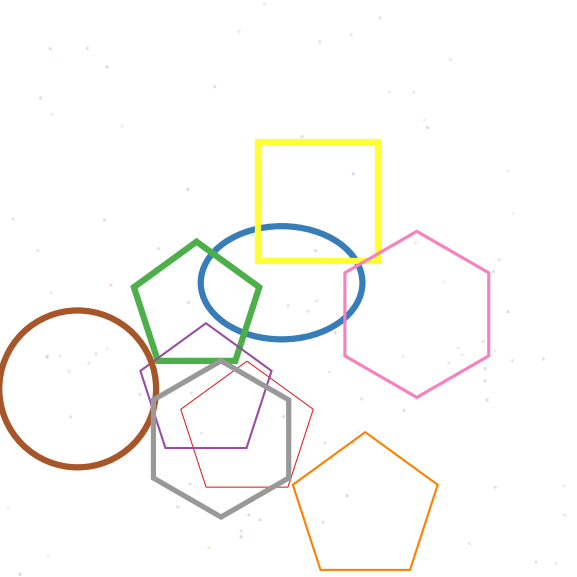[{"shape": "pentagon", "thickness": 0.5, "radius": 0.6, "center": [0.428, 0.253]}, {"shape": "oval", "thickness": 3, "radius": 0.7, "center": [0.488, 0.509]}, {"shape": "pentagon", "thickness": 3, "radius": 0.57, "center": [0.34, 0.467]}, {"shape": "pentagon", "thickness": 1, "radius": 0.6, "center": [0.357, 0.32]}, {"shape": "pentagon", "thickness": 1, "radius": 0.66, "center": [0.632, 0.119]}, {"shape": "square", "thickness": 3, "radius": 0.52, "center": [0.551, 0.65]}, {"shape": "circle", "thickness": 3, "radius": 0.68, "center": [0.134, 0.326]}, {"shape": "hexagon", "thickness": 1.5, "radius": 0.72, "center": [0.722, 0.455]}, {"shape": "hexagon", "thickness": 2.5, "radius": 0.68, "center": [0.383, 0.239]}]